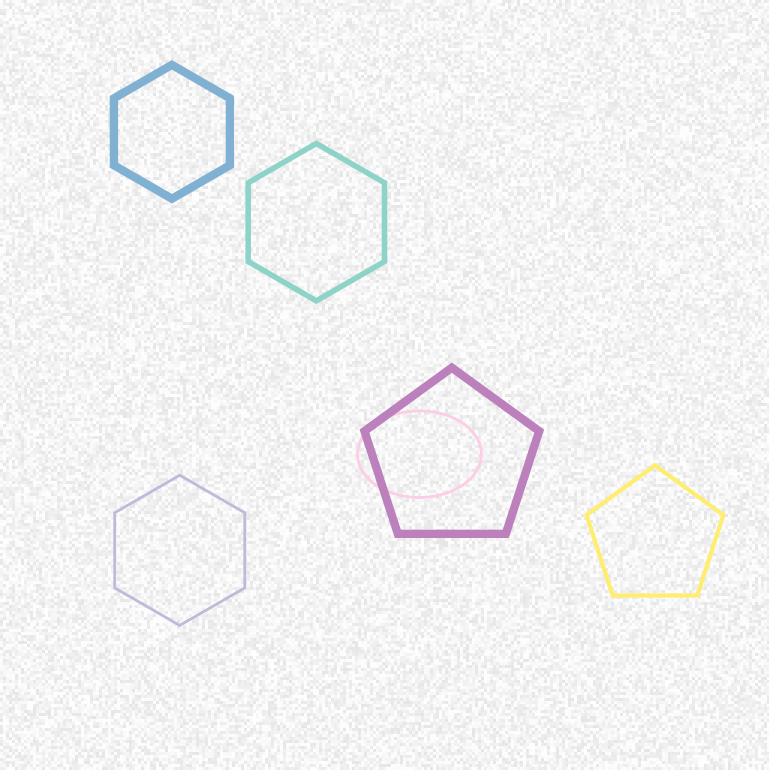[{"shape": "hexagon", "thickness": 2, "radius": 0.51, "center": [0.411, 0.711]}, {"shape": "hexagon", "thickness": 1, "radius": 0.49, "center": [0.233, 0.285]}, {"shape": "hexagon", "thickness": 3, "radius": 0.43, "center": [0.223, 0.829]}, {"shape": "oval", "thickness": 1, "radius": 0.4, "center": [0.545, 0.41]}, {"shape": "pentagon", "thickness": 3, "radius": 0.6, "center": [0.587, 0.403]}, {"shape": "pentagon", "thickness": 1.5, "radius": 0.47, "center": [0.851, 0.302]}]